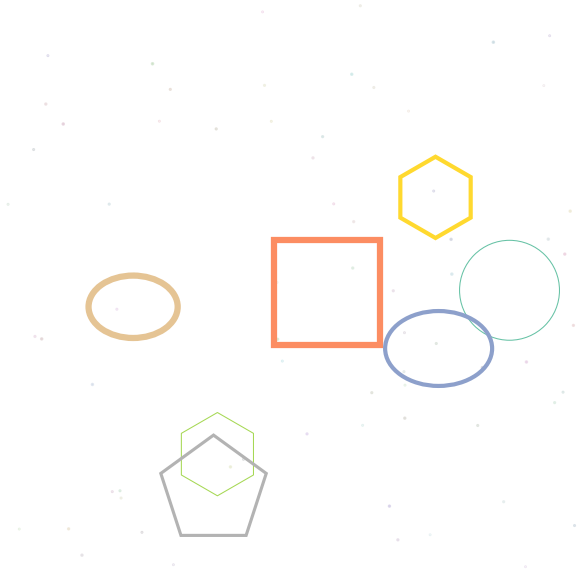[{"shape": "circle", "thickness": 0.5, "radius": 0.43, "center": [0.882, 0.496]}, {"shape": "square", "thickness": 3, "radius": 0.46, "center": [0.566, 0.493]}, {"shape": "oval", "thickness": 2, "radius": 0.46, "center": [0.76, 0.396]}, {"shape": "hexagon", "thickness": 0.5, "radius": 0.36, "center": [0.376, 0.213]}, {"shape": "hexagon", "thickness": 2, "radius": 0.35, "center": [0.754, 0.657]}, {"shape": "oval", "thickness": 3, "radius": 0.39, "center": [0.231, 0.468]}, {"shape": "pentagon", "thickness": 1.5, "radius": 0.48, "center": [0.37, 0.15]}]